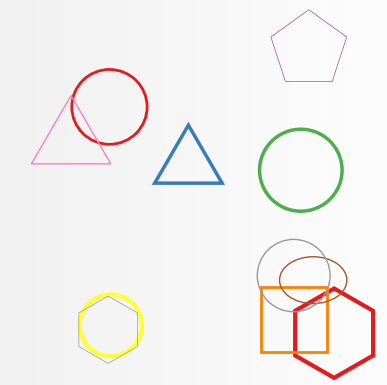[{"shape": "circle", "thickness": 2, "radius": 0.49, "center": [0.282, 0.722]}, {"shape": "hexagon", "thickness": 3, "radius": 0.58, "center": [0.862, 0.135]}, {"shape": "triangle", "thickness": 2.5, "radius": 0.5, "center": [0.486, 0.574]}, {"shape": "circle", "thickness": 2.5, "radius": 0.53, "center": [0.776, 0.558]}, {"shape": "pentagon", "thickness": 0.5, "radius": 0.51, "center": [0.797, 0.872]}, {"shape": "square", "thickness": 2, "radius": 0.42, "center": [0.759, 0.17]}, {"shape": "circle", "thickness": 3, "radius": 0.4, "center": [0.286, 0.155]}, {"shape": "oval", "thickness": 1, "radius": 0.43, "center": [0.808, 0.272]}, {"shape": "triangle", "thickness": 1, "radius": 0.59, "center": [0.183, 0.634]}, {"shape": "hexagon", "thickness": 0.5, "radius": 0.44, "center": [0.279, 0.144]}, {"shape": "circle", "thickness": 1, "radius": 0.47, "center": [0.758, 0.284]}]